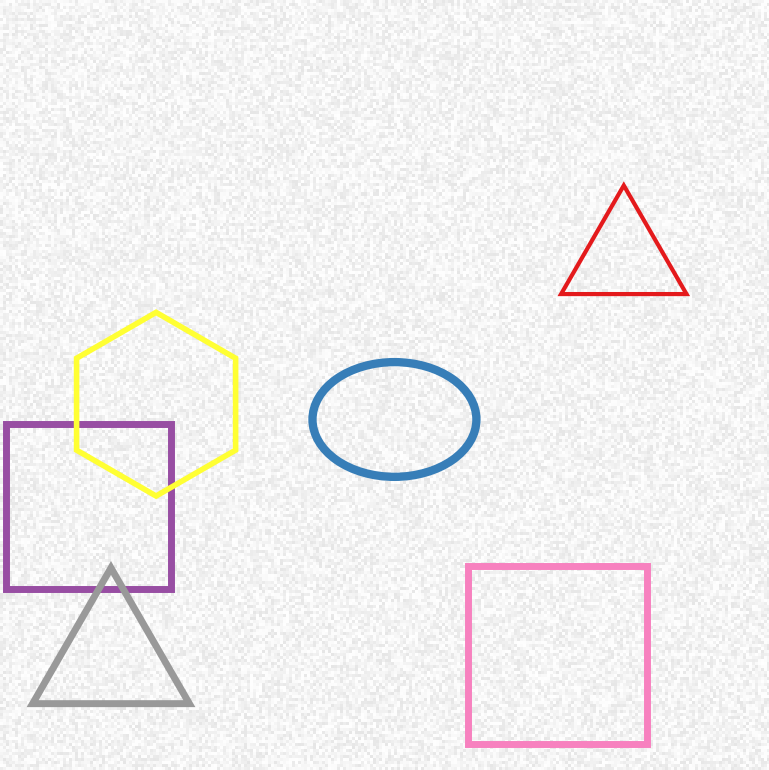[{"shape": "triangle", "thickness": 1.5, "radius": 0.47, "center": [0.81, 0.665]}, {"shape": "oval", "thickness": 3, "radius": 0.53, "center": [0.512, 0.455]}, {"shape": "square", "thickness": 2.5, "radius": 0.54, "center": [0.114, 0.342]}, {"shape": "hexagon", "thickness": 2, "radius": 0.6, "center": [0.203, 0.475]}, {"shape": "square", "thickness": 2.5, "radius": 0.58, "center": [0.724, 0.149]}, {"shape": "triangle", "thickness": 2.5, "radius": 0.59, "center": [0.144, 0.145]}]